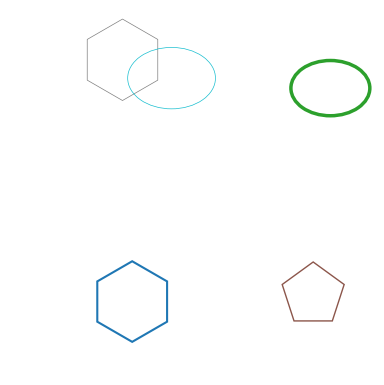[{"shape": "hexagon", "thickness": 1.5, "radius": 0.52, "center": [0.343, 0.217]}, {"shape": "oval", "thickness": 2.5, "radius": 0.51, "center": [0.858, 0.771]}, {"shape": "pentagon", "thickness": 1, "radius": 0.42, "center": [0.813, 0.235]}, {"shape": "hexagon", "thickness": 0.5, "radius": 0.53, "center": [0.318, 0.845]}, {"shape": "oval", "thickness": 0.5, "radius": 0.57, "center": [0.446, 0.797]}]